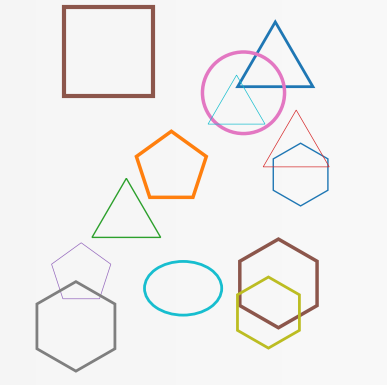[{"shape": "hexagon", "thickness": 1, "radius": 0.41, "center": [0.776, 0.547]}, {"shape": "triangle", "thickness": 2, "radius": 0.56, "center": [0.71, 0.831]}, {"shape": "pentagon", "thickness": 2.5, "radius": 0.47, "center": [0.442, 0.564]}, {"shape": "triangle", "thickness": 1, "radius": 0.51, "center": [0.326, 0.435]}, {"shape": "triangle", "thickness": 0.5, "radius": 0.49, "center": [0.764, 0.616]}, {"shape": "pentagon", "thickness": 0.5, "radius": 0.4, "center": [0.21, 0.289]}, {"shape": "square", "thickness": 3, "radius": 0.57, "center": [0.28, 0.866]}, {"shape": "hexagon", "thickness": 2.5, "radius": 0.58, "center": [0.719, 0.264]}, {"shape": "circle", "thickness": 2.5, "radius": 0.53, "center": [0.628, 0.759]}, {"shape": "hexagon", "thickness": 2, "radius": 0.58, "center": [0.196, 0.152]}, {"shape": "hexagon", "thickness": 2, "radius": 0.46, "center": [0.693, 0.188]}, {"shape": "oval", "thickness": 2, "radius": 0.5, "center": [0.473, 0.251]}, {"shape": "triangle", "thickness": 0.5, "radius": 0.42, "center": [0.61, 0.72]}]